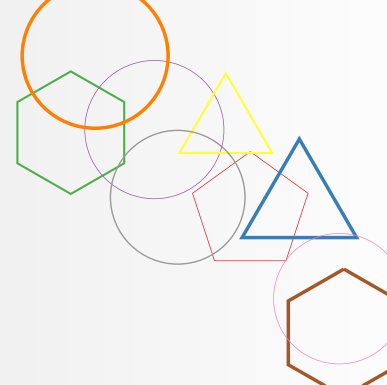[{"shape": "pentagon", "thickness": 0.5, "radius": 0.78, "center": [0.646, 0.449]}, {"shape": "triangle", "thickness": 2.5, "radius": 0.85, "center": [0.773, 0.468]}, {"shape": "hexagon", "thickness": 1.5, "radius": 0.8, "center": [0.183, 0.655]}, {"shape": "circle", "thickness": 0.5, "radius": 0.9, "center": [0.398, 0.663]}, {"shape": "circle", "thickness": 2.5, "radius": 0.94, "center": [0.246, 0.855]}, {"shape": "triangle", "thickness": 1.5, "radius": 0.69, "center": [0.583, 0.672]}, {"shape": "hexagon", "thickness": 2.5, "radius": 0.83, "center": [0.888, 0.135]}, {"shape": "circle", "thickness": 0.5, "radius": 0.85, "center": [0.875, 0.224]}, {"shape": "circle", "thickness": 1, "radius": 0.87, "center": [0.459, 0.488]}]